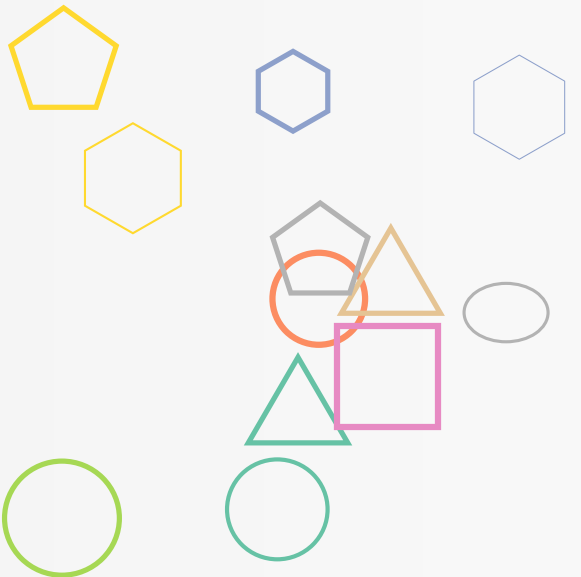[{"shape": "triangle", "thickness": 2.5, "radius": 0.49, "center": [0.513, 0.282]}, {"shape": "circle", "thickness": 2, "radius": 0.43, "center": [0.477, 0.117]}, {"shape": "circle", "thickness": 3, "radius": 0.4, "center": [0.548, 0.482]}, {"shape": "hexagon", "thickness": 2.5, "radius": 0.35, "center": [0.504, 0.841]}, {"shape": "hexagon", "thickness": 0.5, "radius": 0.45, "center": [0.893, 0.814]}, {"shape": "square", "thickness": 3, "radius": 0.43, "center": [0.666, 0.347]}, {"shape": "circle", "thickness": 2.5, "radius": 0.49, "center": [0.107, 0.102]}, {"shape": "pentagon", "thickness": 2.5, "radius": 0.48, "center": [0.109, 0.89]}, {"shape": "hexagon", "thickness": 1, "radius": 0.48, "center": [0.229, 0.691]}, {"shape": "triangle", "thickness": 2.5, "radius": 0.49, "center": [0.672, 0.506]}, {"shape": "pentagon", "thickness": 2.5, "radius": 0.43, "center": [0.551, 0.561]}, {"shape": "oval", "thickness": 1.5, "radius": 0.36, "center": [0.871, 0.458]}]